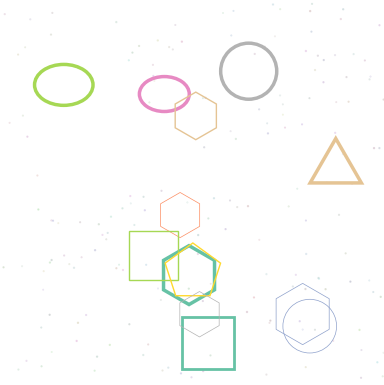[{"shape": "square", "thickness": 2, "radius": 0.34, "center": [0.54, 0.109]}, {"shape": "hexagon", "thickness": 2.5, "radius": 0.38, "center": [0.491, 0.285]}, {"shape": "hexagon", "thickness": 0.5, "radius": 0.29, "center": [0.468, 0.441]}, {"shape": "hexagon", "thickness": 0.5, "radius": 0.4, "center": [0.786, 0.184]}, {"shape": "circle", "thickness": 0.5, "radius": 0.35, "center": [0.805, 0.153]}, {"shape": "oval", "thickness": 2.5, "radius": 0.32, "center": [0.427, 0.756]}, {"shape": "square", "thickness": 1, "radius": 0.32, "center": [0.399, 0.335]}, {"shape": "oval", "thickness": 2.5, "radius": 0.38, "center": [0.166, 0.78]}, {"shape": "pentagon", "thickness": 1, "radius": 0.38, "center": [0.501, 0.293]}, {"shape": "triangle", "thickness": 2.5, "radius": 0.38, "center": [0.872, 0.563]}, {"shape": "hexagon", "thickness": 1, "radius": 0.31, "center": [0.509, 0.699]}, {"shape": "circle", "thickness": 2.5, "radius": 0.36, "center": [0.646, 0.815]}, {"shape": "hexagon", "thickness": 0.5, "radius": 0.3, "center": [0.518, 0.184]}]